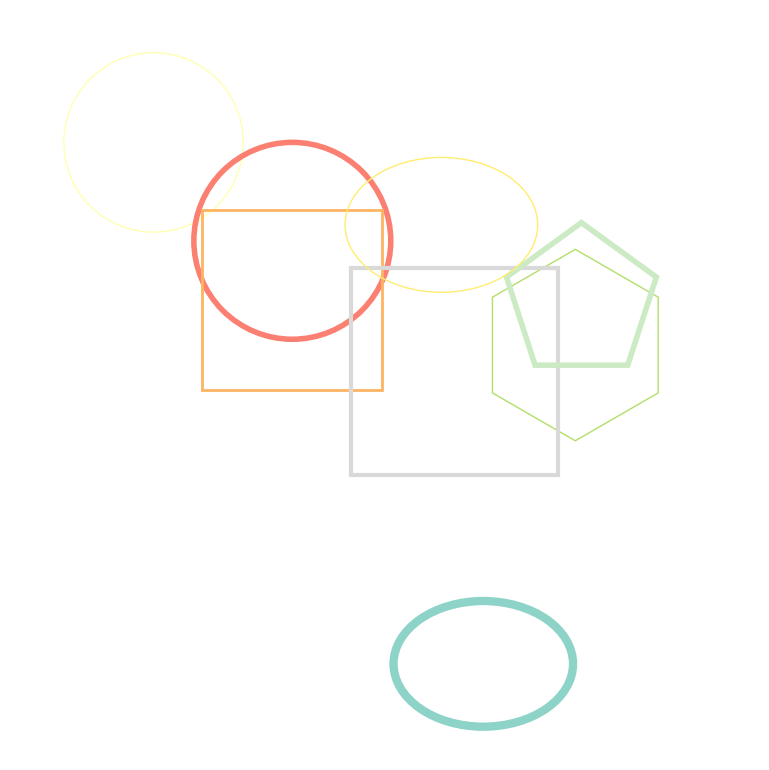[{"shape": "oval", "thickness": 3, "radius": 0.58, "center": [0.628, 0.138]}, {"shape": "circle", "thickness": 0.5, "radius": 0.58, "center": [0.199, 0.815]}, {"shape": "circle", "thickness": 2, "radius": 0.64, "center": [0.38, 0.687]}, {"shape": "square", "thickness": 1, "radius": 0.58, "center": [0.379, 0.61]}, {"shape": "hexagon", "thickness": 0.5, "radius": 0.62, "center": [0.747, 0.552]}, {"shape": "square", "thickness": 1.5, "radius": 0.67, "center": [0.59, 0.518]}, {"shape": "pentagon", "thickness": 2, "radius": 0.51, "center": [0.755, 0.609]}, {"shape": "oval", "thickness": 0.5, "radius": 0.63, "center": [0.573, 0.708]}]